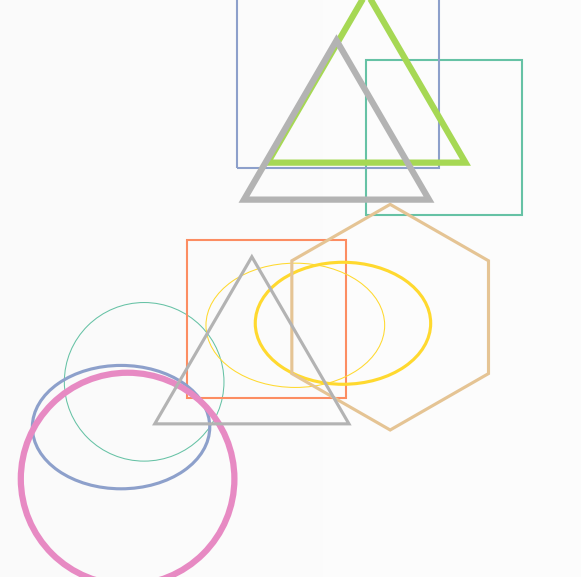[{"shape": "circle", "thickness": 0.5, "radius": 0.69, "center": [0.248, 0.338]}, {"shape": "square", "thickness": 1, "radius": 0.67, "center": [0.764, 0.761]}, {"shape": "square", "thickness": 1, "radius": 0.69, "center": [0.459, 0.447]}, {"shape": "oval", "thickness": 1.5, "radius": 0.76, "center": [0.208, 0.26]}, {"shape": "square", "thickness": 1, "radius": 0.87, "center": [0.582, 0.881]}, {"shape": "circle", "thickness": 3, "radius": 0.92, "center": [0.22, 0.17]}, {"shape": "triangle", "thickness": 3, "radius": 0.98, "center": [0.631, 0.816]}, {"shape": "oval", "thickness": 1.5, "radius": 0.75, "center": [0.59, 0.439]}, {"shape": "oval", "thickness": 0.5, "radius": 0.77, "center": [0.508, 0.436]}, {"shape": "hexagon", "thickness": 1.5, "radius": 0.98, "center": [0.671, 0.45]}, {"shape": "triangle", "thickness": 1.5, "radius": 0.96, "center": [0.433, 0.362]}, {"shape": "triangle", "thickness": 3, "radius": 0.92, "center": [0.579, 0.745]}]